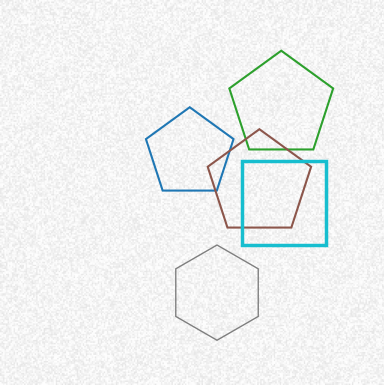[{"shape": "pentagon", "thickness": 1.5, "radius": 0.6, "center": [0.493, 0.602]}, {"shape": "pentagon", "thickness": 1.5, "radius": 0.71, "center": [0.731, 0.726]}, {"shape": "pentagon", "thickness": 1.5, "radius": 0.71, "center": [0.674, 0.523]}, {"shape": "hexagon", "thickness": 1, "radius": 0.62, "center": [0.564, 0.24]}, {"shape": "square", "thickness": 2.5, "radius": 0.55, "center": [0.737, 0.473]}]